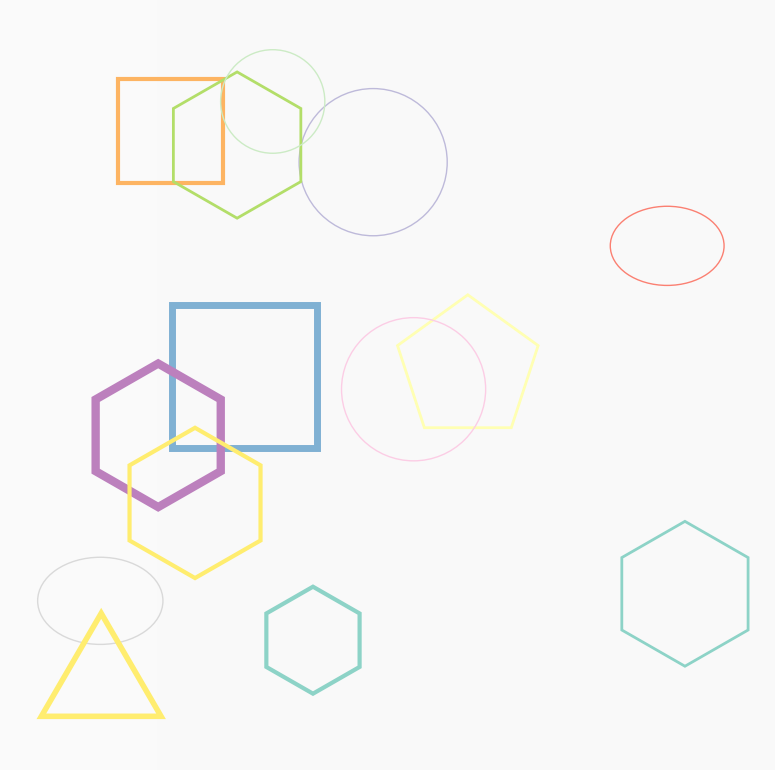[{"shape": "hexagon", "thickness": 1.5, "radius": 0.35, "center": [0.404, 0.169]}, {"shape": "hexagon", "thickness": 1, "radius": 0.47, "center": [0.884, 0.229]}, {"shape": "pentagon", "thickness": 1, "radius": 0.48, "center": [0.604, 0.522]}, {"shape": "circle", "thickness": 0.5, "radius": 0.48, "center": [0.481, 0.789]}, {"shape": "oval", "thickness": 0.5, "radius": 0.37, "center": [0.861, 0.681]}, {"shape": "square", "thickness": 2.5, "radius": 0.47, "center": [0.316, 0.511]}, {"shape": "square", "thickness": 1.5, "radius": 0.34, "center": [0.22, 0.83]}, {"shape": "hexagon", "thickness": 1, "radius": 0.47, "center": [0.306, 0.812]}, {"shape": "circle", "thickness": 0.5, "radius": 0.46, "center": [0.534, 0.494]}, {"shape": "oval", "thickness": 0.5, "radius": 0.4, "center": [0.129, 0.22]}, {"shape": "hexagon", "thickness": 3, "radius": 0.47, "center": [0.204, 0.435]}, {"shape": "circle", "thickness": 0.5, "radius": 0.34, "center": [0.352, 0.868]}, {"shape": "hexagon", "thickness": 1.5, "radius": 0.49, "center": [0.252, 0.347]}, {"shape": "triangle", "thickness": 2, "radius": 0.45, "center": [0.131, 0.114]}]